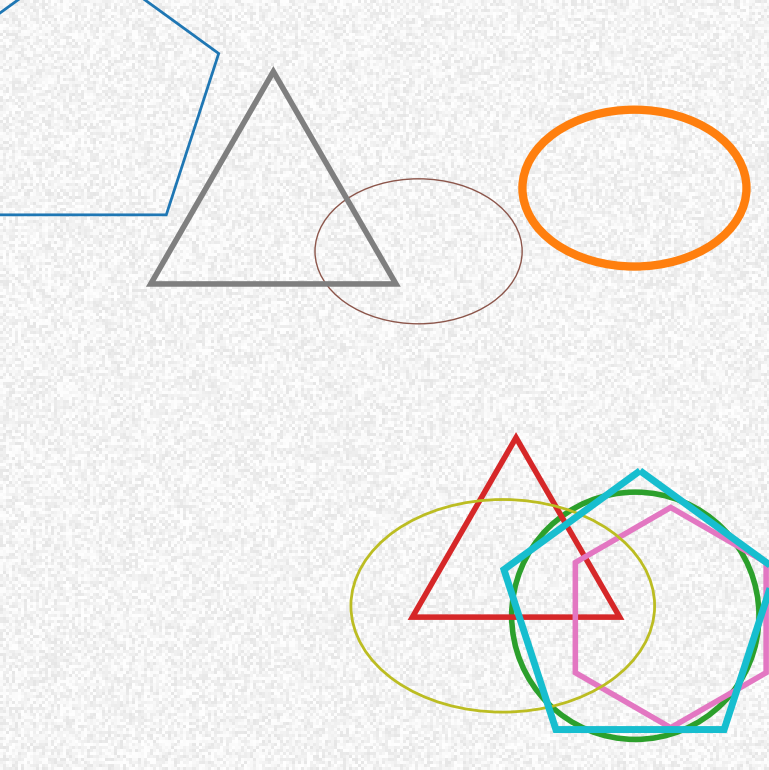[{"shape": "pentagon", "thickness": 1, "radius": 0.94, "center": [0.106, 0.873]}, {"shape": "oval", "thickness": 3, "radius": 0.73, "center": [0.824, 0.756]}, {"shape": "circle", "thickness": 2, "radius": 0.8, "center": [0.825, 0.2]}, {"shape": "triangle", "thickness": 2, "radius": 0.78, "center": [0.67, 0.276]}, {"shape": "oval", "thickness": 0.5, "radius": 0.67, "center": [0.544, 0.674]}, {"shape": "hexagon", "thickness": 2, "radius": 0.72, "center": [0.871, 0.198]}, {"shape": "triangle", "thickness": 2, "radius": 0.92, "center": [0.355, 0.723]}, {"shape": "oval", "thickness": 1, "radius": 0.99, "center": [0.653, 0.213]}, {"shape": "pentagon", "thickness": 2.5, "radius": 0.93, "center": [0.831, 0.203]}]